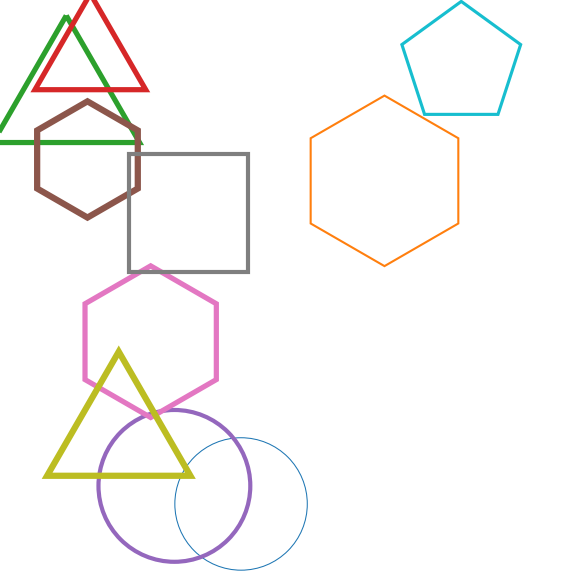[{"shape": "circle", "thickness": 0.5, "radius": 0.57, "center": [0.417, 0.126]}, {"shape": "hexagon", "thickness": 1, "radius": 0.74, "center": [0.666, 0.686]}, {"shape": "triangle", "thickness": 2.5, "radius": 0.73, "center": [0.115, 0.826]}, {"shape": "triangle", "thickness": 2.5, "radius": 0.55, "center": [0.156, 0.899]}, {"shape": "circle", "thickness": 2, "radius": 0.66, "center": [0.302, 0.158]}, {"shape": "hexagon", "thickness": 3, "radius": 0.5, "center": [0.151, 0.723]}, {"shape": "hexagon", "thickness": 2.5, "radius": 0.66, "center": [0.261, 0.407]}, {"shape": "square", "thickness": 2, "radius": 0.51, "center": [0.326, 0.631]}, {"shape": "triangle", "thickness": 3, "radius": 0.72, "center": [0.206, 0.247]}, {"shape": "pentagon", "thickness": 1.5, "radius": 0.54, "center": [0.799, 0.889]}]